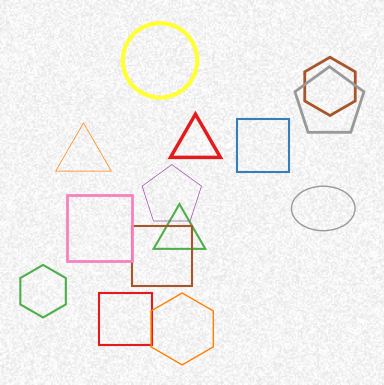[{"shape": "triangle", "thickness": 2.5, "radius": 0.37, "center": [0.508, 0.629]}, {"shape": "square", "thickness": 1.5, "radius": 0.34, "center": [0.325, 0.172]}, {"shape": "square", "thickness": 1.5, "radius": 0.34, "center": [0.682, 0.622]}, {"shape": "hexagon", "thickness": 1.5, "radius": 0.34, "center": [0.112, 0.244]}, {"shape": "triangle", "thickness": 1.5, "radius": 0.39, "center": [0.466, 0.392]}, {"shape": "pentagon", "thickness": 0.5, "radius": 0.41, "center": [0.446, 0.492]}, {"shape": "triangle", "thickness": 0.5, "radius": 0.42, "center": [0.217, 0.597]}, {"shape": "hexagon", "thickness": 1, "radius": 0.47, "center": [0.473, 0.146]}, {"shape": "circle", "thickness": 3, "radius": 0.48, "center": [0.416, 0.843]}, {"shape": "square", "thickness": 1.5, "radius": 0.39, "center": [0.421, 0.335]}, {"shape": "hexagon", "thickness": 2, "radius": 0.38, "center": [0.857, 0.776]}, {"shape": "square", "thickness": 2, "radius": 0.42, "center": [0.259, 0.408]}, {"shape": "oval", "thickness": 1, "radius": 0.41, "center": [0.84, 0.459]}, {"shape": "pentagon", "thickness": 2, "radius": 0.47, "center": [0.856, 0.733]}]